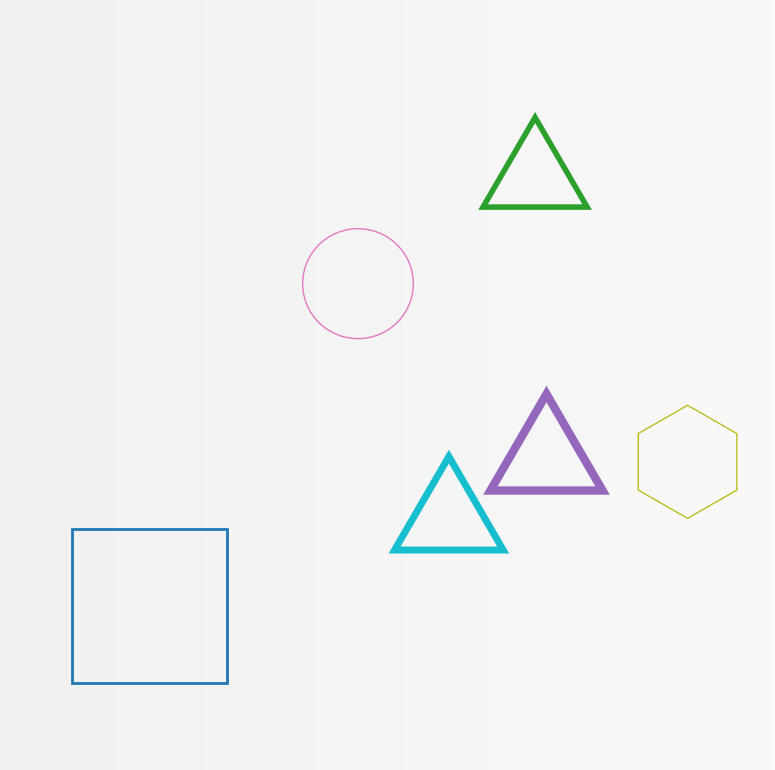[{"shape": "square", "thickness": 1, "radius": 0.5, "center": [0.193, 0.213]}, {"shape": "triangle", "thickness": 2, "radius": 0.39, "center": [0.69, 0.77]}, {"shape": "triangle", "thickness": 3, "radius": 0.42, "center": [0.705, 0.405]}, {"shape": "circle", "thickness": 0.5, "radius": 0.36, "center": [0.462, 0.632]}, {"shape": "hexagon", "thickness": 0.5, "radius": 0.37, "center": [0.887, 0.4]}, {"shape": "triangle", "thickness": 2.5, "radius": 0.4, "center": [0.579, 0.326]}]